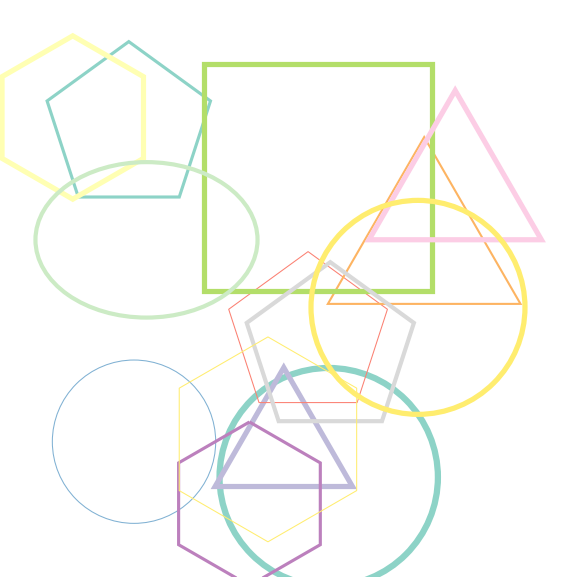[{"shape": "pentagon", "thickness": 1.5, "radius": 0.74, "center": [0.223, 0.778]}, {"shape": "circle", "thickness": 3, "radius": 0.95, "center": [0.569, 0.173]}, {"shape": "hexagon", "thickness": 2.5, "radius": 0.71, "center": [0.126, 0.796]}, {"shape": "triangle", "thickness": 2.5, "radius": 0.69, "center": [0.491, 0.225]}, {"shape": "pentagon", "thickness": 0.5, "radius": 0.72, "center": [0.533, 0.419]}, {"shape": "circle", "thickness": 0.5, "radius": 0.71, "center": [0.232, 0.234]}, {"shape": "triangle", "thickness": 1, "radius": 0.96, "center": [0.735, 0.569]}, {"shape": "square", "thickness": 2.5, "radius": 0.98, "center": [0.551, 0.692]}, {"shape": "triangle", "thickness": 2.5, "radius": 0.86, "center": [0.788, 0.67]}, {"shape": "pentagon", "thickness": 2, "radius": 0.76, "center": [0.572, 0.393]}, {"shape": "hexagon", "thickness": 1.5, "radius": 0.71, "center": [0.432, 0.127]}, {"shape": "oval", "thickness": 2, "radius": 0.96, "center": [0.254, 0.584]}, {"shape": "circle", "thickness": 2.5, "radius": 0.93, "center": [0.724, 0.467]}, {"shape": "hexagon", "thickness": 0.5, "radius": 0.89, "center": [0.464, 0.238]}]